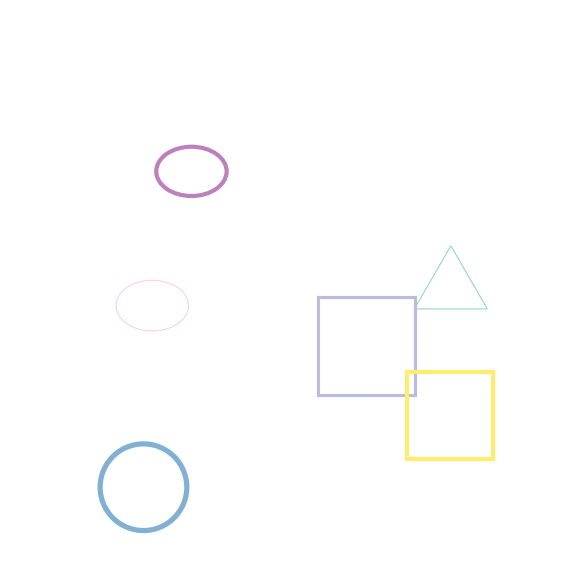[{"shape": "triangle", "thickness": 0.5, "radius": 0.36, "center": [0.781, 0.501]}, {"shape": "square", "thickness": 1.5, "radius": 0.42, "center": [0.635, 0.4]}, {"shape": "circle", "thickness": 2.5, "radius": 0.38, "center": [0.248, 0.155]}, {"shape": "oval", "thickness": 0.5, "radius": 0.31, "center": [0.264, 0.47]}, {"shape": "oval", "thickness": 2, "radius": 0.3, "center": [0.332, 0.702]}, {"shape": "square", "thickness": 2, "radius": 0.37, "center": [0.779, 0.28]}]